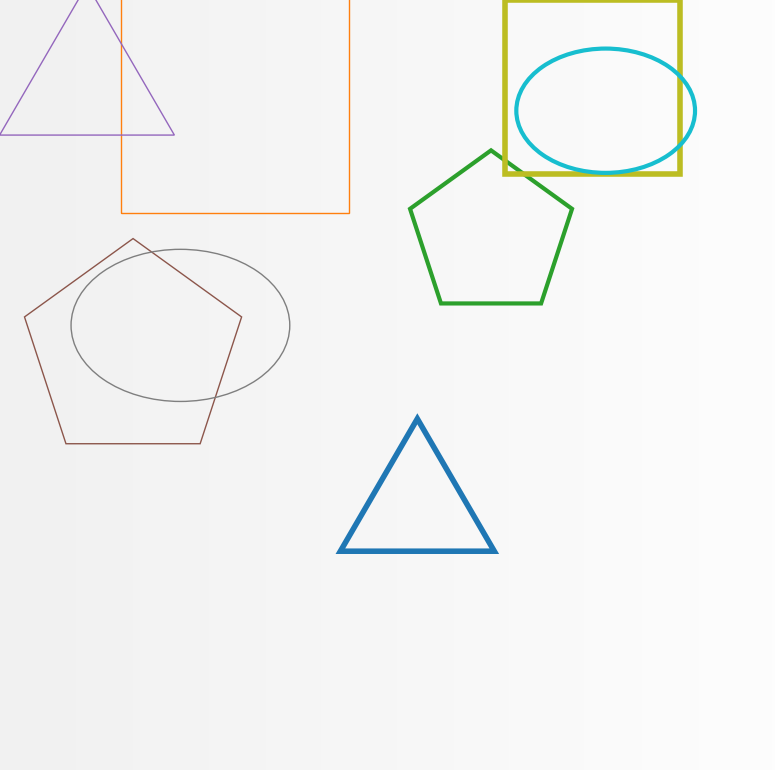[{"shape": "triangle", "thickness": 2, "radius": 0.57, "center": [0.539, 0.341]}, {"shape": "square", "thickness": 0.5, "radius": 0.74, "center": [0.303, 0.871]}, {"shape": "pentagon", "thickness": 1.5, "radius": 0.55, "center": [0.634, 0.695]}, {"shape": "triangle", "thickness": 0.5, "radius": 0.65, "center": [0.112, 0.89]}, {"shape": "pentagon", "thickness": 0.5, "radius": 0.74, "center": [0.172, 0.543]}, {"shape": "oval", "thickness": 0.5, "radius": 0.71, "center": [0.233, 0.577]}, {"shape": "square", "thickness": 2, "radius": 0.56, "center": [0.765, 0.887]}, {"shape": "oval", "thickness": 1.5, "radius": 0.58, "center": [0.782, 0.856]}]